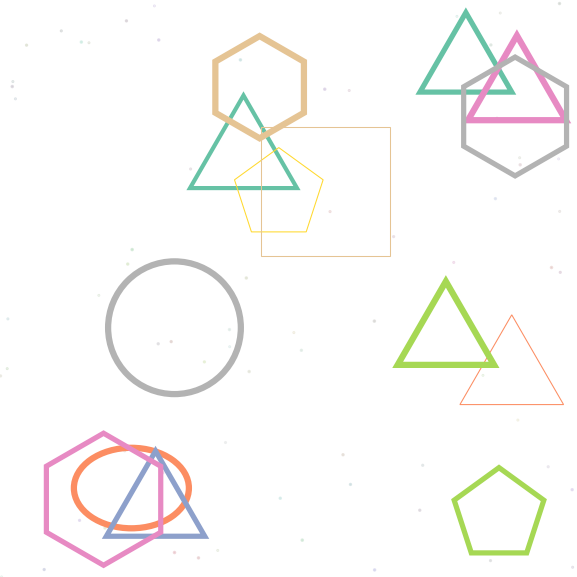[{"shape": "triangle", "thickness": 2, "radius": 0.53, "center": [0.422, 0.727]}, {"shape": "triangle", "thickness": 2.5, "radius": 0.46, "center": [0.807, 0.886]}, {"shape": "triangle", "thickness": 0.5, "radius": 0.52, "center": [0.886, 0.35]}, {"shape": "oval", "thickness": 3, "radius": 0.5, "center": [0.228, 0.154]}, {"shape": "triangle", "thickness": 2.5, "radius": 0.49, "center": [0.269, 0.12]}, {"shape": "triangle", "thickness": 3, "radius": 0.49, "center": [0.895, 0.84]}, {"shape": "hexagon", "thickness": 2.5, "radius": 0.57, "center": [0.179, 0.135]}, {"shape": "triangle", "thickness": 3, "radius": 0.48, "center": [0.772, 0.415]}, {"shape": "pentagon", "thickness": 2.5, "radius": 0.41, "center": [0.864, 0.108]}, {"shape": "pentagon", "thickness": 0.5, "radius": 0.4, "center": [0.483, 0.663]}, {"shape": "square", "thickness": 0.5, "radius": 0.56, "center": [0.563, 0.668]}, {"shape": "hexagon", "thickness": 3, "radius": 0.44, "center": [0.45, 0.848]}, {"shape": "circle", "thickness": 3, "radius": 0.57, "center": [0.302, 0.432]}, {"shape": "hexagon", "thickness": 2.5, "radius": 0.51, "center": [0.892, 0.797]}]